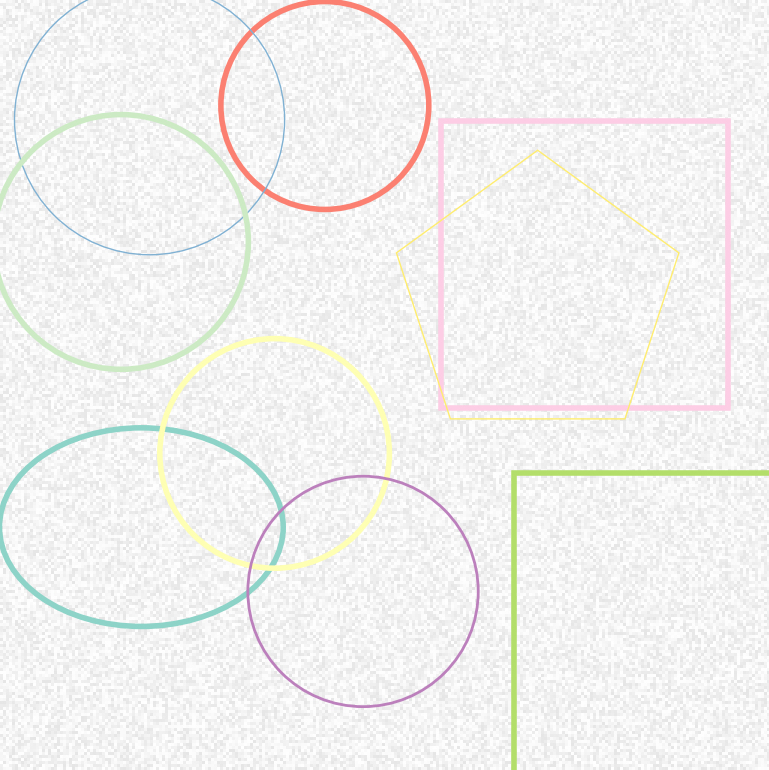[{"shape": "oval", "thickness": 2, "radius": 0.92, "center": [0.184, 0.315]}, {"shape": "circle", "thickness": 2, "radius": 0.75, "center": [0.357, 0.411]}, {"shape": "circle", "thickness": 2, "radius": 0.68, "center": [0.422, 0.863]}, {"shape": "circle", "thickness": 0.5, "radius": 0.88, "center": [0.194, 0.845]}, {"shape": "square", "thickness": 2, "radius": 0.98, "center": [0.863, 0.19]}, {"shape": "square", "thickness": 2, "radius": 0.93, "center": [0.759, 0.656]}, {"shape": "circle", "thickness": 1, "radius": 0.75, "center": [0.471, 0.232]}, {"shape": "circle", "thickness": 2, "radius": 0.83, "center": [0.157, 0.686]}, {"shape": "pentagon", "thickness": 0.5, "radius": 0.96, "center": [0.698, 0.612]}]